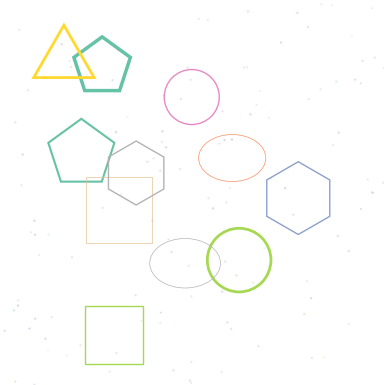[{"shape": "pentagon", "thickness": 2.5, "radius": 0.39, "center": [0.265, 0.827]}, {"shape": "pentagon", "thickness": 1.5, "radius": 0.45, "center": [0.211, 0.601]}, {"shape": "oval", "thickness": 0.5, "radius": 0.44, "center": [0.603, 0.589]}, {"shape": "hexagon", "thickness": 1, "radius": 0.47, "center": [0.775, 0.485]}, {"shape": "circle", "thickness": 1, "radius": 0.36, "center": [0.498, 0.748]}, {"shape": "square", "thickness": 1, "radius": 0.38, "center": [0.296, 0.13]}, {"shape": "circle", "thickness": 2, "radius": 0.41, "center": [0.621, 0.324]}, {"shape": "triangle", "thickness": 2, "radius": 0.45, "center": [0.166, 0.844]}, {"shape": "square", "thickness": 0.5, "radius": 0.43, "center": [0.308, 0.456]}, {"shape": "hexagon", "thickness": 1, "radius": 0.42, "center": [0.354, 0.551]}, {"shape": "oval", "thickness": 0.5, "radius": 0.46, "center": [0.481, 0.316]}]